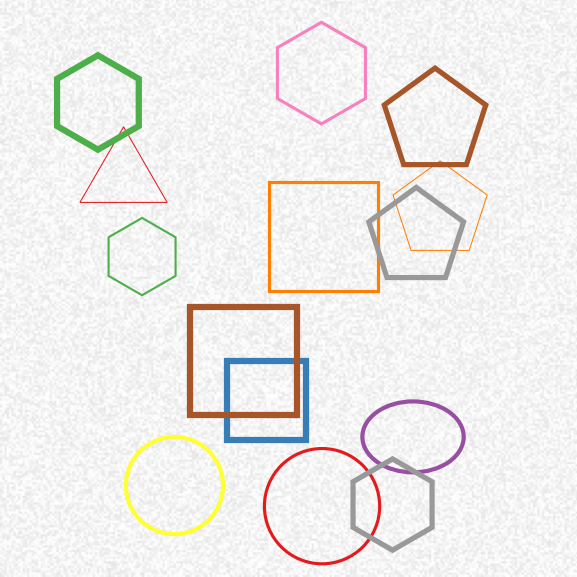[{"shape": "circle", "thickness": 1.5, "radius": 0.5, "center": [0.558, 0.123]}, {"shape": "triangle", "thickness": 0.5, "radius": 0.44, "center": [0.214, 0.692]}, {"shape": "square", "thickness": 3, "radius": 0.34, "center": [0.462, 0.305]}, {"shape": "hexagon", "thickness": 3, "radius": 0.41, "center": [0.17, 0.822]}, {"shape": "hexagon", "thickness": 1, "radius": 0.33, "center": [0.246, 0.555]}, {"shape": "oval", "thickness": 2, "radius": 0.44, "center": [0.715, 0.243]}, {"shape": "square", "thickness": 1.5, "radius": 0.47, "center": [0.56, 0.589]}, {"shape": "pentagon", "thickness": 0.5, "radius": 0.43, "center": [0.762, 0.635]}, {"shape": "circle", "thickness": 2, "radius": 0.42, "center": [0.302, 0.158]}, {"shape": "pentagon", "thickness": 2.5, "radius": 0.46, "center": [0.753, 0.789]}, {"shape": "square", "thickness": 3, "radius": 0.46, "center": [0.421, 0.374]}, {"shape": "hexagon", "thickness": 1.5, "radius": 0.44, "center": [0.557, 0.873]}, {"shape": "pentagon", "thickness": 2.5, "radius": 0.43, "center": [0.721, 0.588]}, {"shape": "hexagon", "thickness": 2.5, "radius": 0.4, "center": [0.68, 0.125]}]